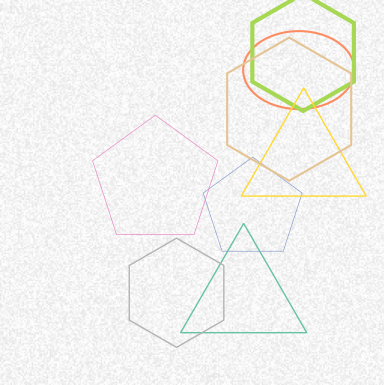[{"shape": "triangle", "thickness": 1, "radius": 0.95, "center": [0.633, 0.23]}, {"shape": "oval", "thickness": 1.5, "radius": 0.72, "center": [0.776, 0.818]}, {"shape": "pentagon", "thickness": 0.5, "radius": 0.68, "center": [0.656, 0.457]}, {"shape": "pentagon", "thickness": 0.5, "radius": 0.86, "center": [0.403, 0.529]}, {"shape": "hexagon", "thickness": 3, "radius": 0.76, "center": [0.787, 0.864]}, {"shape": "triangle", "thickness": 1, "radius": 0.94, "center": [0.789, 0.584]}, {"shape": "hexagon", "thickness": 1.5, "radius": 0.93, "center": [0.751, 0.716]}, {"shape": "hexagon", "thickness": 1, "radius": 0.71, "center": [0.459, 0.24]}]